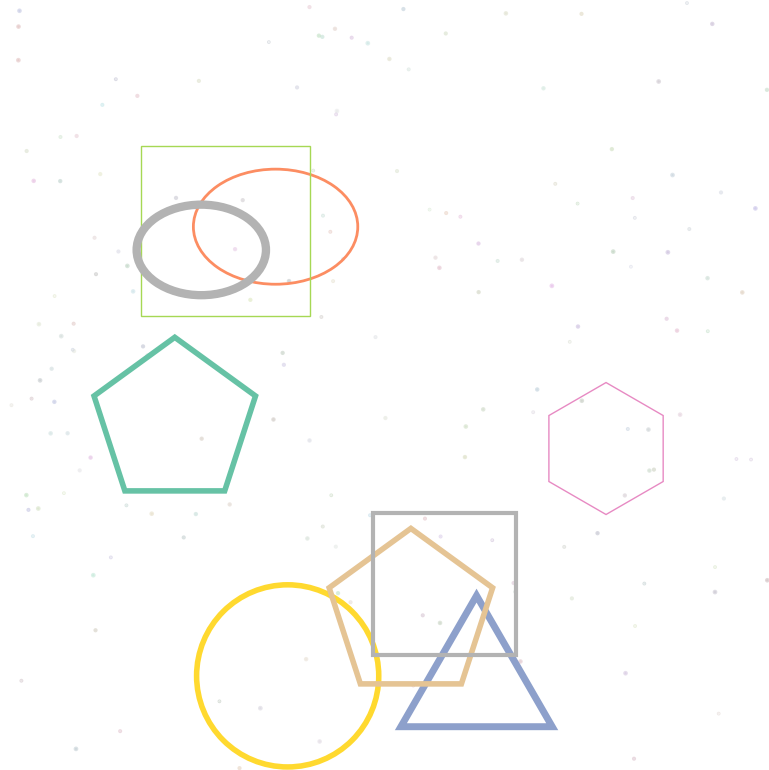[{"shape": "pentagon", "thickness": 2, "radius": 0.55, "center": [0.227, 0.452]}, {"shape": "oval", "thickness": 1, "radius": 0.53, "center": [0.358, 0.706]}, {"shape": "triangle", "thickness": 2.5, "radius": 0.57, "center": [0.619, 0.113]}, {"shape": "hexagon", "thickness": 0.5, "radius": 0.43, "center": [0.787, 0.417]}, {"shape": "square", "thickness": 0.5, "radius": 0.55, "center": [0.293, 0.7]}, {"shape": "circle", "thickness": 2, "radius": 0.59, "center": [0.374, 0.122]}, {"shape": "pentagon", "thickness": 2, "radius": 0.56, "center": [0.534, 0.202]}, {"shape": "oval", "thickness": 3, "radius": 0.42, "center": [0.261, 0.675]}, {"shape": "square", "thickness": 1.5, "radius": 0.46, "center": [0.577, 0.242]}]